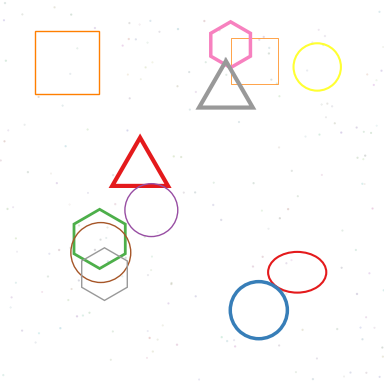[{"shape": "triangle", "thickness": 3, "radius": 0.42, "center": [0.364, 0.559]}, {"shape": "oval", "thickness": 1.5, "radius": 0.38, "center": [0.772, 0.293]}, {"shape": "circle", "thickness": 2.5, "radius": 0.37, "center": [0.672, 0.194]}, {"shape": "hexagon", "thickness": 2, "radius": 0.38, "center": [0.259, 0.379]}, {"shape": "circle", "thickness": 1, "radius": 0.34, "center": [0.393, 0.454]}, {"shape": "square", "thickness": 1, "radius": 0.41, "center": [0.174, 0.838]}, {"shape": "square", "thickness": 0.5, "radius": 0.3, "center": [0.661, 0.841]}, {"shape": "circle", "thickness": 1.5, "radius": 0.31, "center": [0.824, 0.826]}, {"shape": "circle", "thickness": 1, "radius": 0.39, "center": [0.262, 0.344]}, {"shape": "hexagon", "thickness": 2.5, "radius": 0.3, "center": [0.599, 0.884]}, {"shape": "hexagon", "thickness": 1, "radius": 0.34, "center": [0.271, 0.288]}, {"shape": "triangle", "thickness": 3, "radius": 0.4, "center": [0.587, 0.761]}]